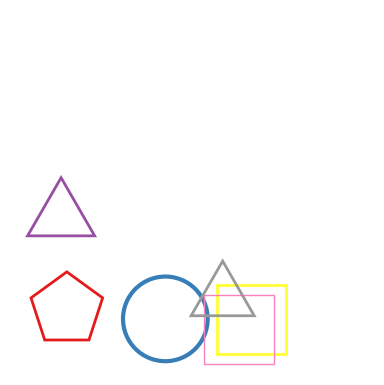[{"shape": "pentagon", "thickness": 2, "radius": 0.49, "center": [0.174, 0.196]}, {"shape": "circle", "thickness": 3, "radius": 0.55, "center": [0.429, 0.172]}, {"shape": "triangle", "thickness": 2, "radius": 0.5, "center": [0.159, 0.438]}, {"shape": "square", "thickness": 2, "radius": 0.45, "center": [0.654, 0.171]}, {"shape": "square", "thickness": 1, "radius": 0.45, "center": [0.621, 0.144]}, {"shape": "triangle", "thickness": 2, "radius": 0.47, "center": [0.578, 0.227]}]